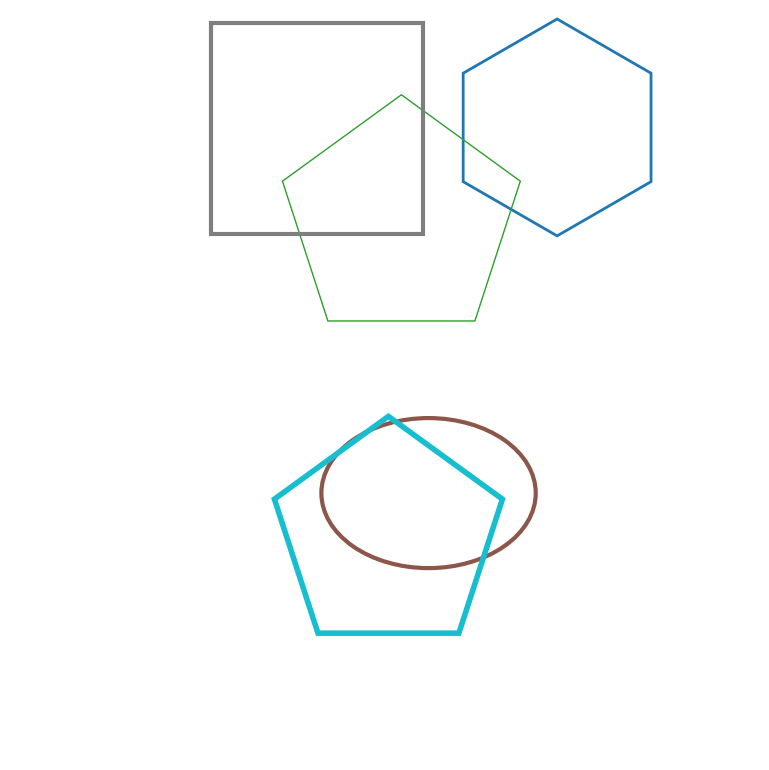[{"shape": "hexagon", "thickness": 1, "radius": 0.7, "center": [0.724, 0.834]}, {"shape": "pentagon", "thickness": 0.5, "radius": 0.81, "center": [0.521, 0.715]}, {"shape": "oval", "thickness": 1.5, "radius": 0.7, "center": [0.557, 0.36]}, {"shape": "square", "thickness": 1.5, "radius": 0.69, "center": [0.412, 0.833]}, {"shape": "pentagon", "thickness": 2, "radius": 0.78, "center": [0.504, 0.304]}]